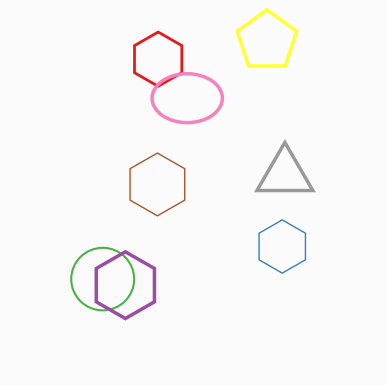[{"shape": "hexagon", "thickness": 2, "radius": 0.35, "center": [0.408, 0.846]}, {"shape": "hexagon", "thickness": 1, "radius": 0.35, "center": [0.728, 0.36]}, {"shape": "circle", "thickness": 1.5, "radius": 0.41, "center": [0.265, 0.275]}, {"shape": "hexagon", "thickness": 2.5, "radius": 0.43, "center": [0.323, 0.259]}, {"shape": "pentagon", "thickness": 2.5, "radius": 0.4, "center": [0.689, 0.894]}, {"shape": "hexagon", "thickness": 1, "radius": 0.41, "center": [0.406, 0.521]}, {"shape": "oval", "thickness": 2.5, "radius": 0.45, "center": [0.483, 0.745]}, {"shape": "triangle", "thickness": 2.5, "radius": 0.42, "center": [0.735, 0.547]}]